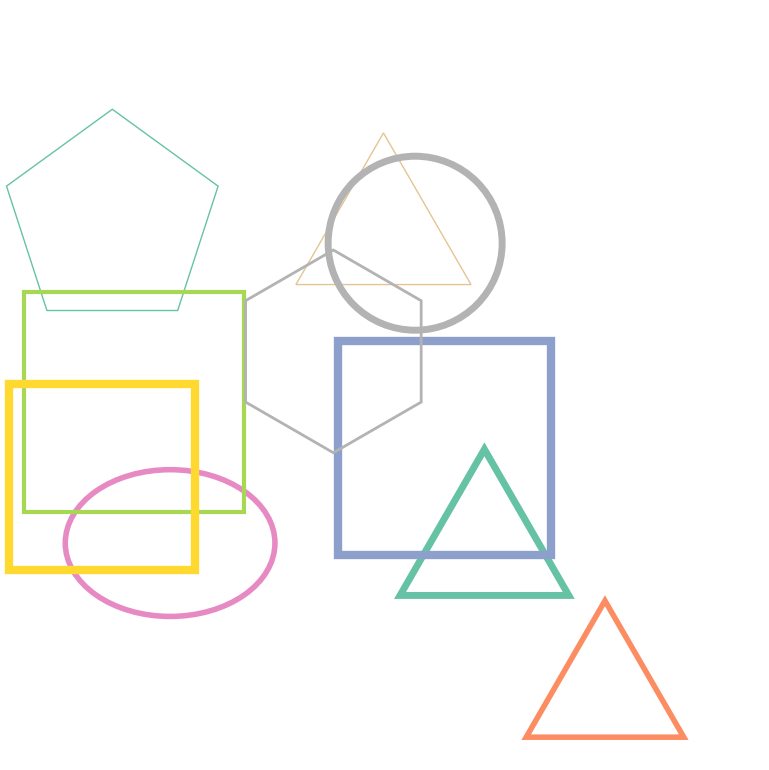[{"shape": "pentagon", "thickness": 0.5, "radius": 0.72, "center": [0.146, 0.714]}, {"shape": "triangle", "thickness": 2.5, "radius": 0.63, "center": [0.629, 0.29]}, {"shape": "triangle", "thickness": 2, "radius": 0.59, "center": [0.786, 0.102]}, {"shape": "square", "thickness": 3, "radius": 0.69, "center": [0.577, 0.418]}, {"shape": "oval", "thickness": 2, "radius": 0.68, "center": [0.221, 0.295]}, {"shape": "square", "thickness": 1.5, "radius": 0.71, "center": [0.174, 0.478]}, {"shape": "square", "thickness": 3, "radius": 0.6, "center": [0.133, 0.381]}, {"shape": "triangle", "thickness": 0.5, "radius": 0.66, "center": [0.498, 0.696]}, {"shape": "circle", "thickness": 2.5, "radius": 0.56, "center": [0.539, 0.684]}, {"shape": "hexagon", "thickness": 1, "radius": 0.66, "center": [0.433, 0.544]}]